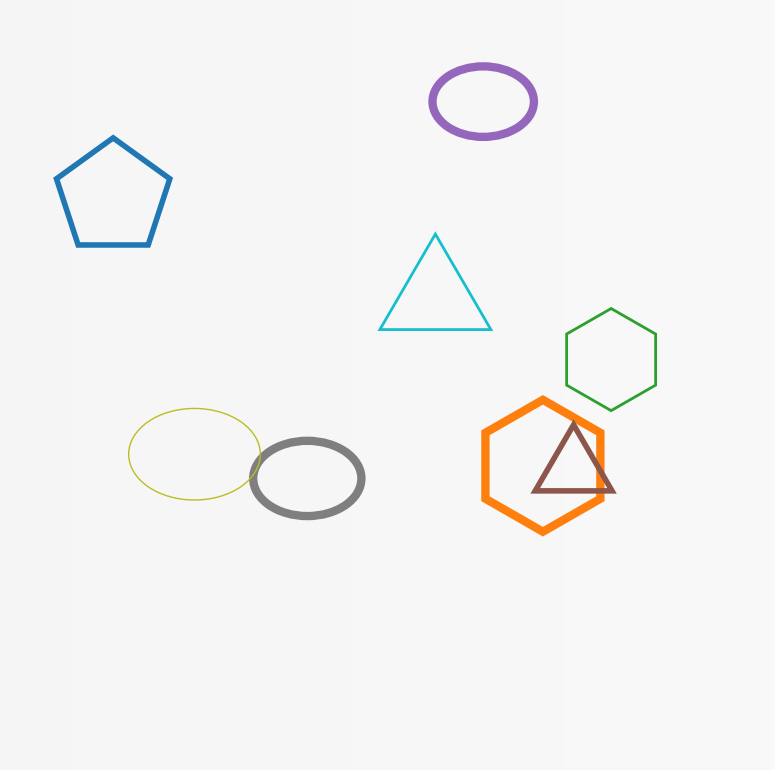[{"shape": "pentagon", "thickness": 2, "radius": 0.38, "center": [0.146, 0.744]}, {"shape": "hexagon", "thickness": 3, "radius": 0.43, "center": [0.701, 0.395]}, {"shape": "hexagon", "thickness": 1, "radius": 0.33, "center": [0.789, 0.533]}, {"shape": "oval", "thickness": 3, "radius": 0.33, "center": [0.623, 0.868]}, {"shape": "triangle", "thickness": 2, "radius": 0.29, "center": [0.74, 0.391]}, {"shape": "oval", "thickness": 3, "radius": 0.35, "center": [0.397, 0.379]}, {"shape": "oval", "thickness": 0.5, "radius": 0.42, "center": [0.251, 0.41]}, {"shape": "triangle", "thickness": 1, "radius": 0.41, "center": [0.562, 0.613]}]